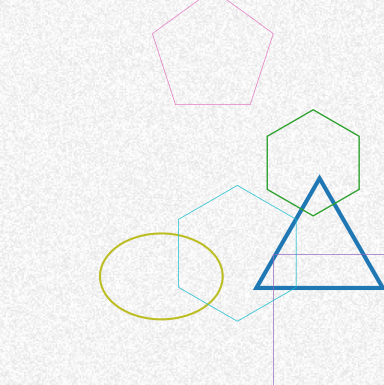[{"shape": "triangle", "thickness": 3, "radius": 0.95, "center": [0.83, 0.347]}, {"shape": "hexagon", "thickness": 1, "radius": 0.69, "center": [0.814, 0.577]}, {"shape": "square", "thickness": 0.5, "radius": 0.89, "center": [0.888, 0.163]}, {"shape": "pentagon", "thickness": 0.5, "radius": 0.83, "center": [0.553, 0.862]}, {"shape": "oval", "thickness": 1.5, "radius": 0.8, "center": [0.419, 0.282]}, {"shape": "hexagon", "thickness": 0.5, "radius": 0.88, "center": [0.616, 0.342]}]